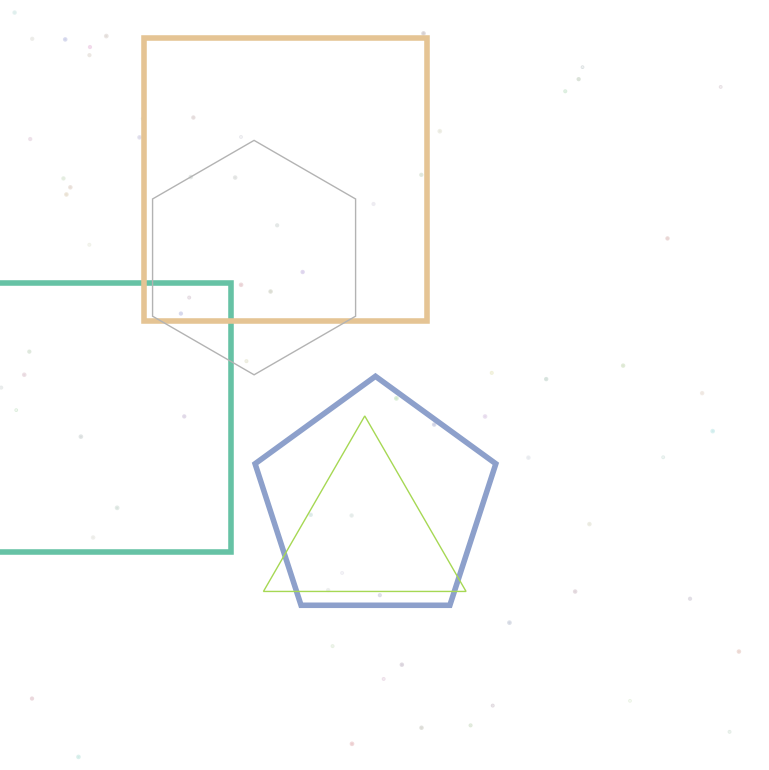[{"shape": "square", "thickness": 2, "radius": 0.87, "center": [0.125, 0.458]}, {"shape": "pentagon", "thickness": 2, "radius": 0.82, "center": [0.488, 0.347]}, {"shape": "triangle", "thickness": 0.5, "radius": 0.76, "center": [0.474, 0.308]}, {"shape": "square", "thickness": 2, "radius": 0.92, "center": [0.371, 0.767]}, {"shape": "hexagon", "thickness": 0.5, "radius": 0.76, "center": [0.33, 0.665]}]